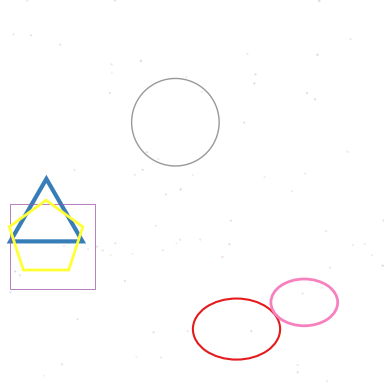[{"shape": "oval", "thickness": 1.5, "radius": 0.57, "center": [0.614, 0.145]}, {"shape": "triangle", "thickness": 3, "radius": 0.54, "center": [0.12, 0.427]}, {"shape": "square", "thickness": 0.5, "radius": 0.55, "center": [0.137, 0.36]}, {"shape": "pentagon", "thickness": 2, "radius": 0.5, "center": [0.12, 0.38]}, {"shape": "oval", "thickness": 2, "radius": 0.43, "center": [0.79, 0.215]}, {"shape": "circle", "thickness": 1, "radius": 0.57, "center": [0.456, 0.683]}]